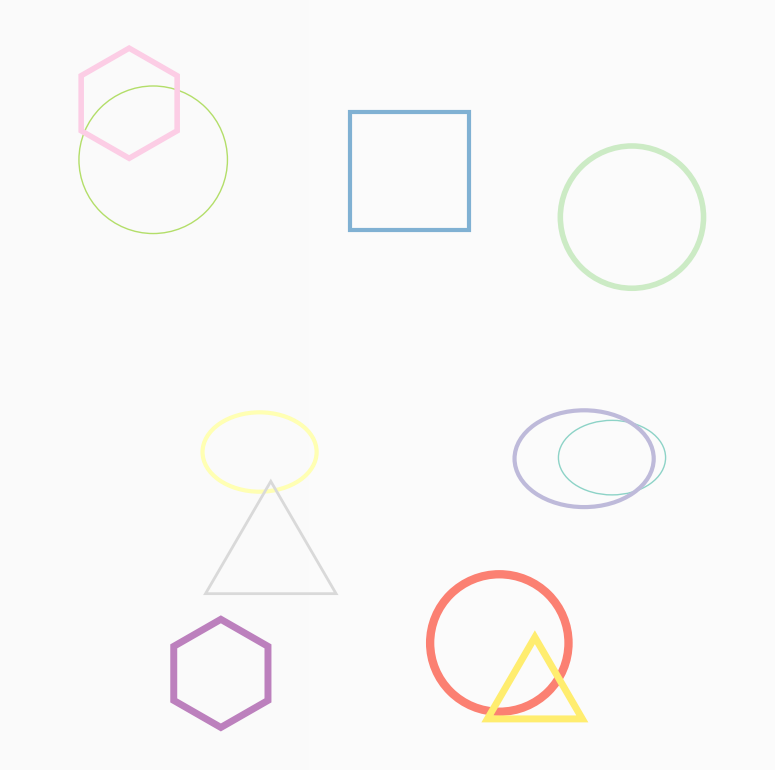[{"shape": "oval", "thickness": 0.5, "radius": 0.35, "center": [0.79, 0.406]}, {"shape": "oval", "thickness": 1.5, "radius": 0.37, "center": [0.335, 0.413]}, {"shape": "oval", "thickness": 1.5, "radius": 0.45, "center": [0.754, 0.404]}, {"shape": "circle", "thickness": 3, "radius": 0.45, "center": [0.644, 0.165]}, {"shape": "square", "thickness": 1.5, "radius": 0.38, "center": [0.528, 0.777]}, {"shape": "circle", "thickness": 0.5, "radius": 0.48, "center": [0.198, 0.793]}, {"shape": "hexagon", "thickness": 2, "radius": 0.36, "center": [0.167, 0.866]}, {"shape": "triangle", "thickness": 1, "radius": 0.49, "center": [0.349, 0.278]}, {"shape": "hexagon", "thickness": 2.5, "radius": 0.35, "center": [0.285, 0.125]}, {"shape": "circle", "thickness": 2, "radius": 0.46, "center": [0.815, 0.718]}, {"shape": "triangle", "thickness": 2.5, "radius": 0.35, "center": [0.69, 0.102]}]